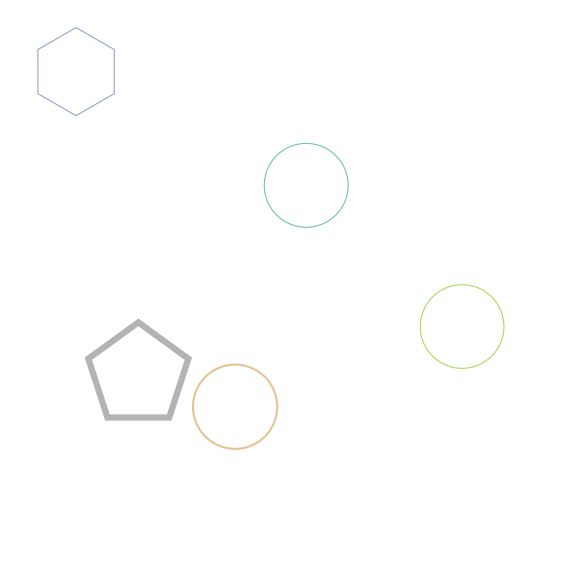[{"shape": "circle", "thickness": 0.5, "radius": 0.36, "center": [0.53, 0.678]}, {"shape": "hexagon", "thickness": 0.5, "radius": 0.38, "center": [0.132, 0.875]}, {"shape": "circle", "thickness": 0.5, "radius": 0.36, "center": [0.8, 0.434]}, {"shape": "circle", "thickness": 1, "radius": 0.36, "center": [0.407, 0.295]}, {"shape": "pentagon", "thickness": 3, "radius": 0.46, "center": [0.24, 0.35]}]